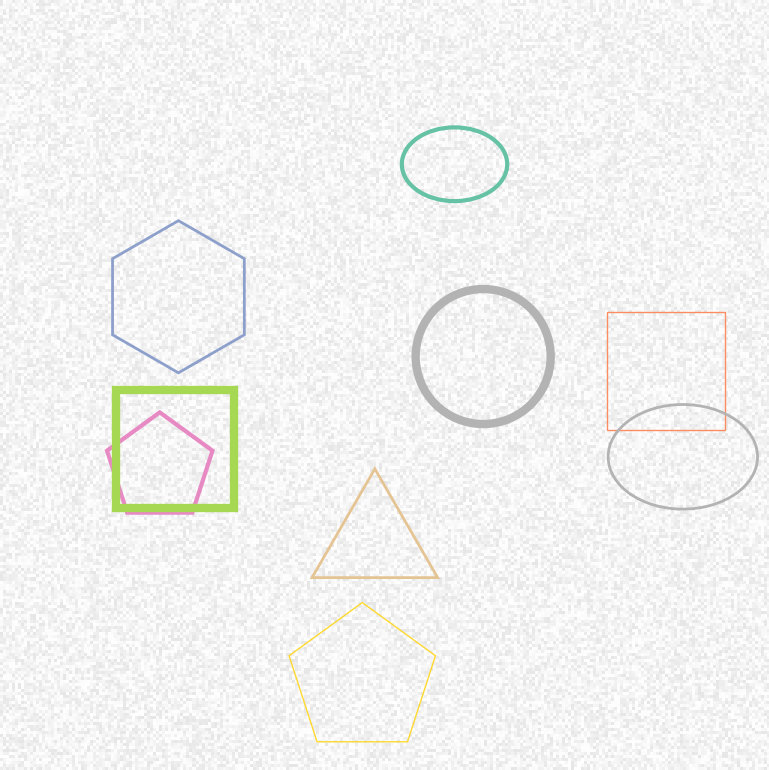[{"shape": "oval", "thickness": 1.5, "radius": 0.34, "center": [0.59, 0.787]}, {"shape": "square", "thickness": 0.5, "radius": 0.38, "center": [0.865, 0.518]}, {"shape": "hexagon", "thickness": 1, "radius": 0.49, "center": [0.232, 0.615]}, {"shape": "pentagon", "thickness": 1.5, "radius": 0.36, "center": [0.207, 0.392]}, {"shape": "square", "thickness": 3, "radius": 0.38, "center": [0.227, 0.417]}, {"shape": "pentagon", "thickness": 0.5, "radius": 0.5, "center": [0.47, 0.117]}, {"shape": "triangle", "thickness": 1, "radius": 0.47, "center": [0.487, 0.297]}, {"shape": "circle", "thickness": 3, "radius": 0.44, "center": [0.628, 0.537]}, {"shape": "oval", "thickness": 1, "radius": 0.49, "center": [0.887, 0.407]}]